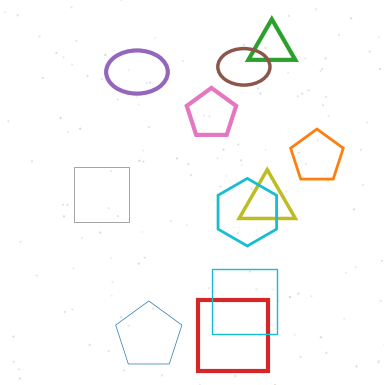[{"shape": "pentagon", "thickness": 0.5, "radius": 0.45, "center": [0.386, 0.128]}, {"shape": "pentagon", "thickness": 2, "radius": 0.36, "center": [0.823, 0.593]}, {"shape": "triangle", "thickness": 3, "radius": 0.35, "center": [0.706, 0.88]}, {"shape": "square", "thickness": 3, "radius": 0.45, "center": [0.605, 0.129]}, {"shape": "oval", "thickness": 3, "radius": 0.4, "center": [0.356, 0.813]}, {"shape": "oval", "thickness": 2.5, "radius": 0.34, "center": [0.633, 0.826]}, {"shape": "pentagon", "thickness": 3, "radius": 0.34, "center": [0.549, 0.704]}, {"shape": "square", "thickness": 0.5, "radius": 0.36, "center": [0.263, 0.495]}, {"shape": "triangle", "thickness": 2.5, "radius": 0.42, "center": [0.694, 0.475]}, {"shape": "hexagon", "thickness": 2, "radius": 0.44, "center": [0.642, 0.449]}, {"shape": "square", "thickness": 1, "radius": 0.42, "center": [0.635, 0.216]}]